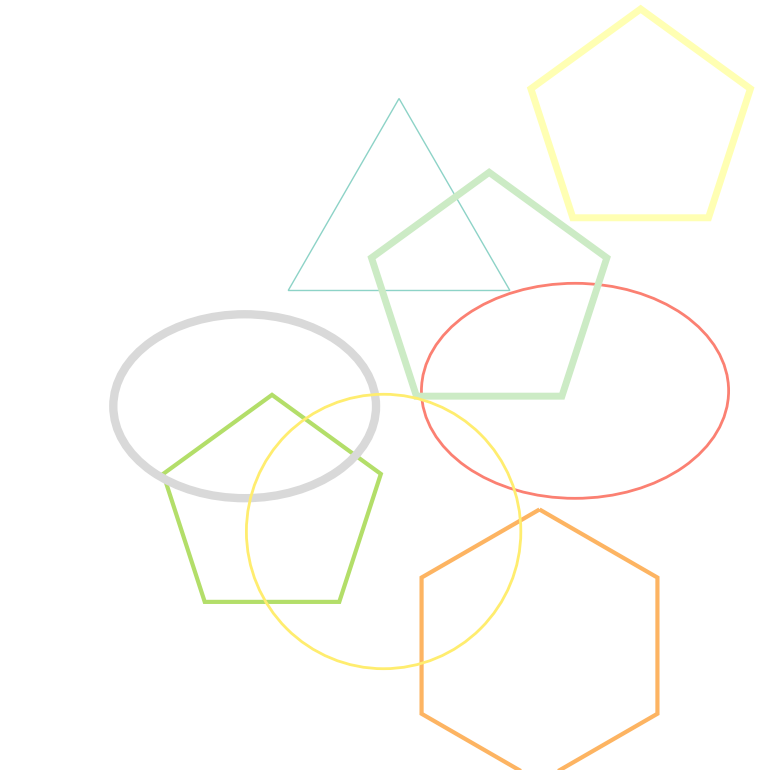[{"shape": "triangle", "thickness": 0.5, "radius": 0.83, "center": [0.518, 0.706]}, {"shape": "pentagon", "thickness": 2.5, "radius": 0.75, "center": [0.832, 0.838]}, {"shape": "oval", "thickness": 1, "radius": 1.0, "center": [0.747, 0.492]}, {"shape": "hexagon", "thickness": 1.5, "radius": 0.88, "center": [0.701, 0.161]}, {"shape": "pentagon", "thickness": 1.5, "radius": 0.74, "center": [0.353, 0.339]}, {"shape": "oval", "thickness": 3, "radius": 0.85, "center": [0.318, 0.472]}, {"shape": "pentagon", "thickness": 2.5, "radius": 0.8, "center": [0.635, 0.615]}, {"shape": "circle", "thickness": 1, "radius": 0.89, "center": [0.498, 0.31]}]